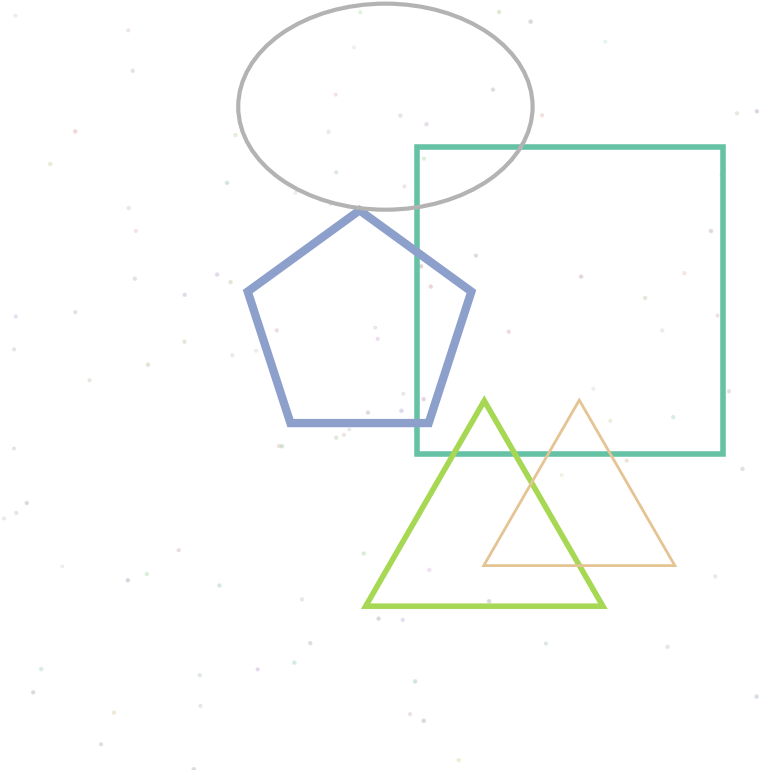[{"shape": "square", "thickness": 2, "radius": 1.0, "center": [0.74, 0.61]}, {"shape": "pentagon", "thickness": 3, "radius": 0.76, "center": [0.467, 0.574]}, {"shape": "triangle", "thickness": 2, "radius": 0.89, "center": [0.629, 0.302]}, {"shape": "triangle", "thickness": 1, "radius": 0.72, "center": [0.752, 0.337]}, {"shape": "oval", "thickness": 1.5, "radius": 0.96, "center": [0.501, 0.861]}]